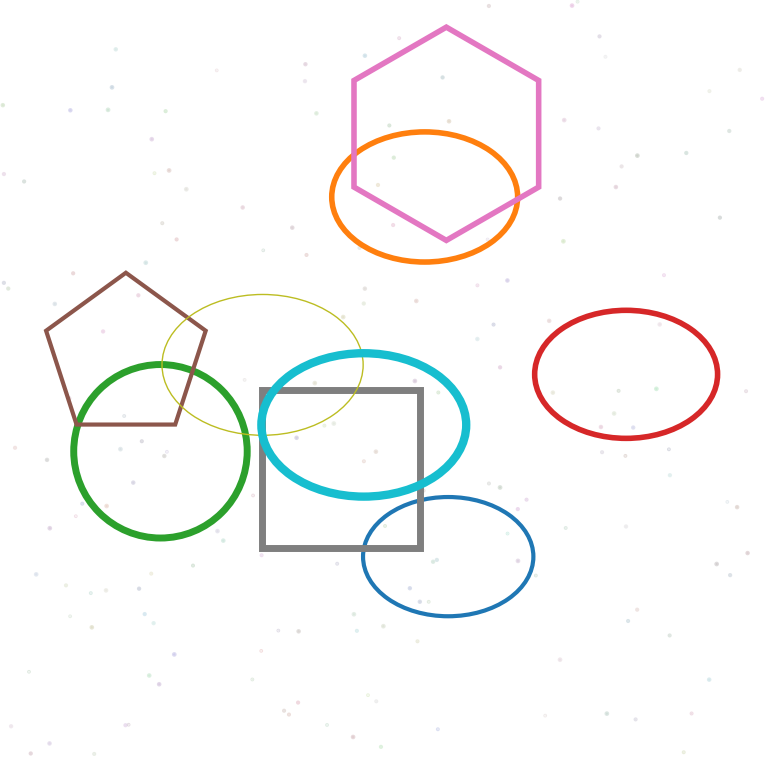[{"shape": "oval", "thickness": 1.5, "radius": 0.55, "center": [0.582, 0.277]}, {"shape": "oval", "thickness": 2, "radius": 0.6, "center": [0.552, 0.744]}, {"shape": "circle", "thickness": 2.5, "radius": 0.56, "center": [0.208, 0.414]}, {"shape": "oval", "thickness": 2, "radius": 0.59, "center": [0.813, 0.514]}, {"shape": "pentagon", "thickness": 1.5, "radius": 0.54, "center": [0.163, 0.537]}, {"shape": "hexagon", "thickness": 2, "radius": 0.69, "center": [0.58, 0.826]}, {"shape": "square", "thickness": 2.5, "radius": 0.51, "center": [0.443, 0.391]}, {"shape": "oval", "thickness": 0.5, "radius": 0.65, "center": [0.341, 0.526]}, {"shape": "oval", "thickness": 3, "radius": 0.67, "center": [0.472, 0.448]}]